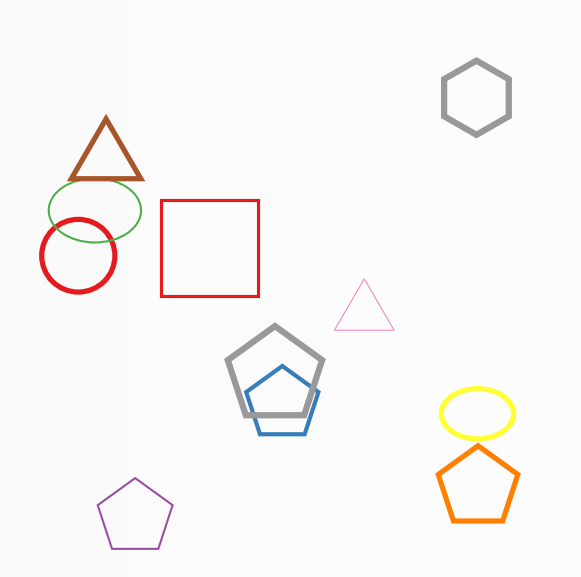[{"shape": "square", "thickness": 1.5, "radius": 0.42, "center": [0.361, 0.57]}, {"shape": "circle", "thickness": 2.5, "radius": 0.31, "center": [0.135, 0.556]}, {"shape": "pentagon", "thickness": 2, "radius": 0.33, "center": [0.486, 0.3]}, {"shape": "oval", "thickness": 1, "radius": 0.4, "center": [0.163, 0.635]}, {"shape": "pentagon", "thickness": 1, "radius": 0.34, "center": [0.233, 0.104]}, {"shape": "pentagon", "thickness": 2.5, "radius": 0.36, "center": [0.822, 0.155]}, {"shape": "oval", "thickness": 2.5, "radius": 0.31, "center": [0.821, 0.283]}, {"shape": "triangle", "thickness": 2.5, "radius": 0.34, "center": [0.182, 0.724]}, {"shape": "triangle", "thickness": 0.5, "radius": 0.3, "center": [0.627, 0.457]}, {"shape": "pentagon", "thickness": 3, "radius": 0.43, "center": [0.473, 0.349]}, {"shape": "hexagon", "thickness": 3, "radius": 0.32, "center": [0.82, 0.83]}]